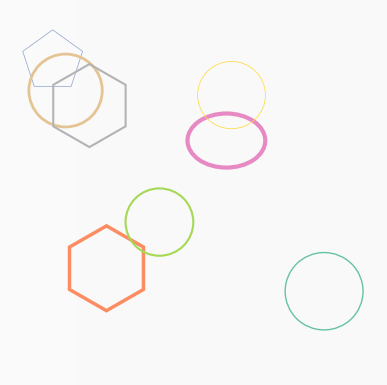[{"shape": "circle", "thickness": 1, "radius": 0.5, "center": [0.836, 0.244]}, {"shape": "hexagon", "thickness": 2.5, "radius": 0.55, "center": [0.275, 0.303]}, {"shape": "pentagon", "thickness": 0.5, "radius": 0.41, "center": [0.136, 0.841]}, {"shape": "oval", "thickness": 3, "radius": 0.5, "center": [0.584, 0.635]}, {"shape": "circle", "thickness": 1.5, "radius": 0.44, "center": [0.411, 0.423]}, {"shape": "circle", "thickness": 0.5, "radius": 0.44, "center": [0.597, 0.753]}, {"shape": "circle", "thickness": 2, "radius": 0.47, "center": [0.169, 0.765]}, {"shape": "hexagon", "thickness": 1.5, "radius": 0.54, "center": [0.231, 0.726]}]